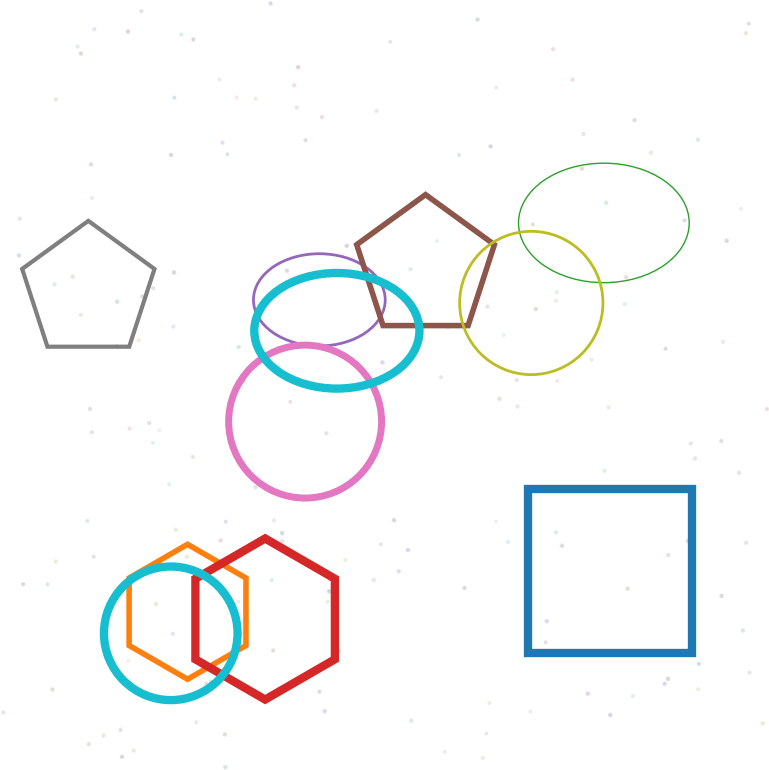[{"shape": "square", "thickness": 3, "radius": 0.53, "center": [0.792, 0.259]}, {"shape": "hexagon", "thickness": 2, "radius": 0.44, "center": [0.244, 0.205]}, {"shape": "oval", "thickness": 0.5, "radius": 0.55, "center": [0.784, 0.71]}, {"shape": "hexagon", "thickness": 3, "radius": 0.52, "center": [0.344, 0.196]}, {"shape": "oval", "thickness": 1, "radius": 0.43, "center": [0.415, 0.611]}, {"shape": "pentagon", "thickness": 2, "radius": 0.47, "center": [0.553, 0.653]}, {"shape": "circle", "thickness": 2.5, "radius": 0.5, "center": [0.396, 0.452]}, {"shape": "pentagon", "thickness": 1.5, "radius": 0.45, "center": [0.115, 0.623]}, {"shape": "circle", "thickness": 1, "radius": 0.47, "center": [0.69, 0.607]}, {"shape": "oval", "thickness": 3, "radius": 0.54, "center": [0.437, 0.57]}, {"shape": "circle", "thickness": 3, "radius": 0.43, "center": [0.222, 0.178]}]